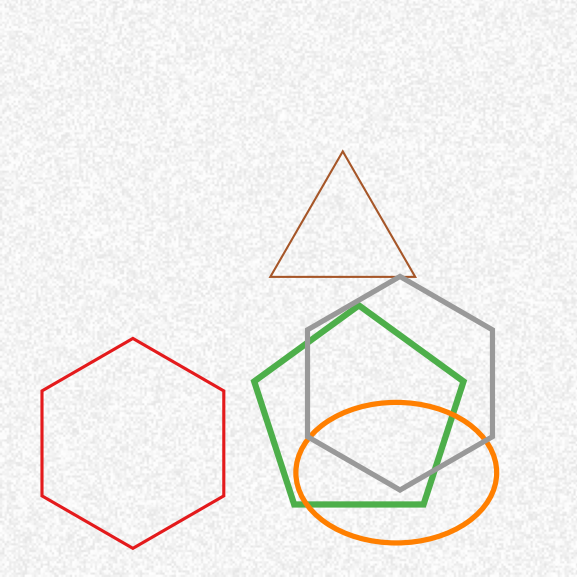[{"shape": "hexagon", "thickness": 1.5, "radius": 0.91, "center": [0.23, 0.231]}, {"shape": "pentagon", "thickness": 3, "radius": 0.95, "center": [0.621, 0.28]}, {"shape": "oval", "thickness": 2.5, "radius": 0.87, "center": [0.686, 0.181]}, {"shape": "triangle", "thickness": 1, "radius": 0.72, "center": [0.594, 0.592]}, {"shape": "hexagon", "thickness": 2.5, "radius": 0.92, "center": [0.693, 0.336]}]